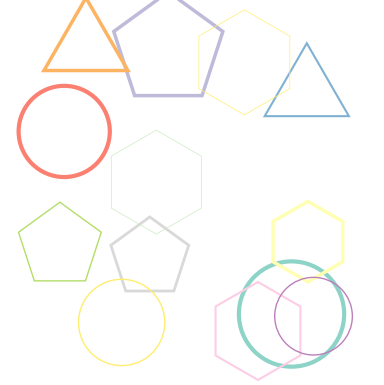[{"shape": "circle", "thickness": 3, "radius": 0.68, "center": [0.757, 0.184]}, {"shape": "hexagon", "thickness": 2.5, "radius": 0.52, "center": [0.8, 0.372]}, {"shape": "pentagon", "thickness": 2.5, "radius": 0.74, "center": [0.437, 0.872]}, {"shape": "circle", "thickness": 3, "radius": 0.59, "center": [0.167, 0.659]}, {"shape": "triangle", "thickness": 1.5, "radius": 0.63, "center": [0.797, 0.761]}, {"shape": "triangle", "thickness": 2.5, "radius": 0.63, "center": [0.223, 0.88]}, {"shape": "pentagon", "thickness": 1, "radius": 0.56, "center": [0.156, 0.362]}, {"shape": "hexagon", "thickness": 1.5, "radius": 0.64, "center": [0.67, 0.14]}, {"shape": "pentagon", "thickness": 2, "radius": 0.53, "center": [0.389, 0.33]}, {"shape": "circle", "thickness": 1, "radius": 0.5, "center": [0.814, 0.179]}, {"shape": "hexagon", "thickness": 0.5, "radius": 0.68, "center": [0.406, 0.527]}, {"shape": "hexagon", "thickness": 0.5, "radius": 0.68, "center": [0.635, 0.838]}, {"shape": "circle", "thickness": 1, "radius": 0.56, "center": [0.316, 0.162]}]